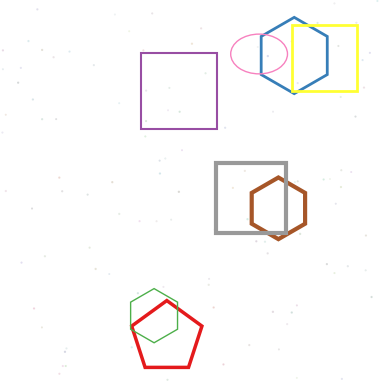[{"shape": "pentagon", "thickness": 2.5, "radius": 0.48, "center": [0.433, 0.123]}, {"shape": "hexagon", "thickness": 2, "radius": 0.5, "center": [0.764, 0.856]}, {"shape": "hexagon", "thickness": 1, "radius": 0.35, "center": [0.4, 0.18]}, {"shape": "square", "thickness": 1.5, "radius": 0.49, "center": [0.466, 0.763]}, {"shape": "square", "thickness": 2, "radius": 0.42, "center": [0.843, 0.85]}, {"shape": "hexagon", "thickness": 3, "radius": 0.4, "center": [0.723, 0.459]}, {"shape": "oval", "thickness": 1, "radius": 0.37, "center": [0.673, 0.86]}, {"shape": "square", "thickness": 3, "radius": 0.46, "center": [0.652, 0.486]}]